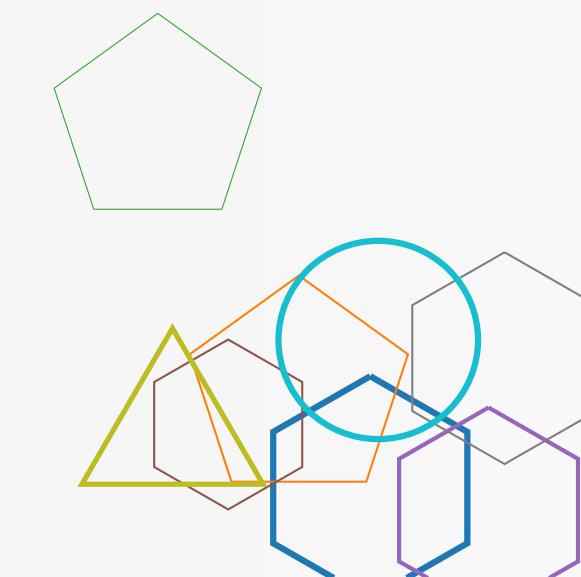[{"shape": "hexagon", "thickness": 3, "radius": 0.96, "center": [0.637, 0.155]}, {"shape": "pentagon", "thickness": 1, "radius": 0.99, "center": [0.514, 0.325]}, {"shape": "pentagon", "thickness": 0.5, "radius": 0.94, "center": [0.272, 0.789]}, {"shape": "hexagon", "thickness": 2, "radius": 0.89, "center": [0.841, 0.116]}, {"shape": "hexagon", "thickness": 1, "radius": 0.74, "center": [0.393, 0.264]}, {"shape": "hexagon", "thickness": 1, "radius": 0.92, "center": [0.868, 0.379]}, {"shape": "triangle", "thickness": 2.5, "radius": 0.9, "center": [0.297, 0.251]}, {"shape": "circle", "thickness": 3, "radius": 0.86, "center": [0.651, 0.41]}]